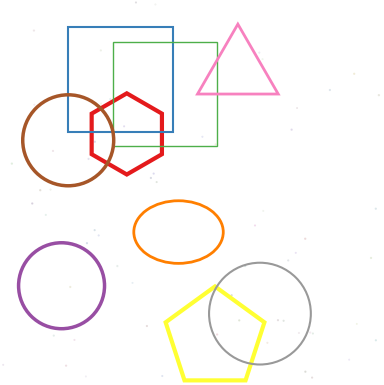[{"shape": "hexagon", "thickness": 3, "radius": 0.53, "center": [0.329, 0.652]}, {"shape": "square", "thickness": 1.5, "radius": 0.68, "center": [0.313, 0.793]}, {"shape": "square", "thickness": 1, "radius": 0.67, "center": [0.429, 0.757]}, {"shape": "circle", "thickness": 2.5, "radius": 0.56, "center": [0.16, 0.258]}, {"shape": "oval", "thickness": 2, "radius": 0.58, "center": [0.464, 0.397]}, {"shape": "pentagon", "thickness": 3, "radius": 0.67, "center": [0.558, 0.121]}, {"shape": "circle", "thickness": 2.5, "radius": 0.59, "center": [0.177, 0.636]}, {"shape": "triangle", "thickness": 2, "radius": 0.61, "center": [0.618, 0.816]}, {"shape": "circle", "thickness": 1.5, "radius": 0.66, "center": [0.675, 0.185]}]